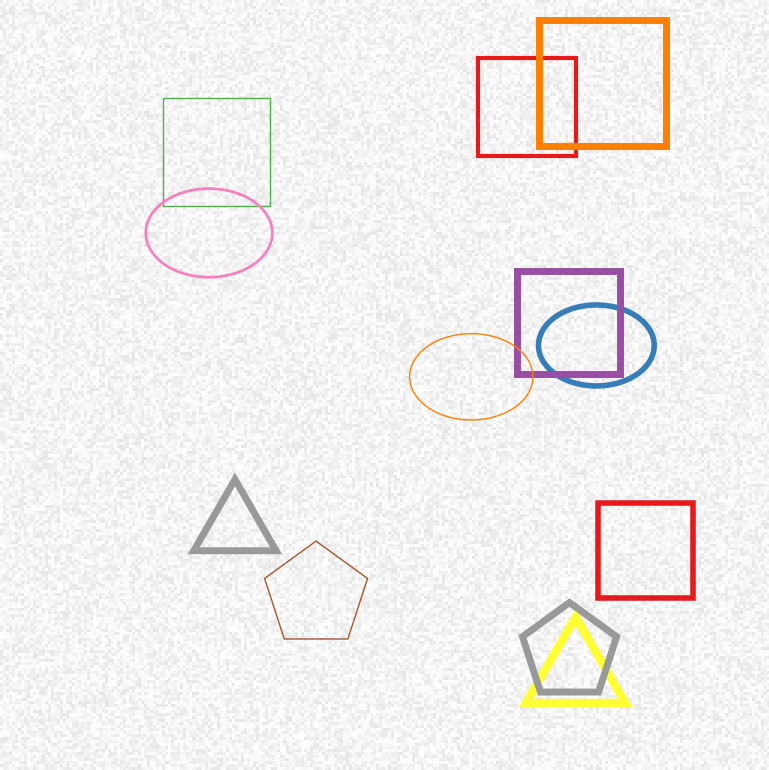[{"shape": "square", "thickness": 2, "radius": 0.31, "center": [0.838, 0.285]}, {"shape": "square", "thickness": 1.5, "radius": 0.32, "center": [0.685, 0.861]}, {"shape": "oval", "thickness": 2, "radius": 0.38, "center": [0.775, 0.551]}, {"shape": "square", "thickness": 0.5, "radius": 0.35, "center": [0.281, 0.803]}, {"shape": "square", "thickness": 2.5, "radius": 0.34, "center": [0.738, 0.581]}, {"shape": "oval", "thickness": 0.5, "radius": 0.4, "center": [0.612, 0.511]}, {"shape": "square", "thickness": 2.5, "radius": 0.41, "center": [0.783, 0.892]}, {"shape": "triangle", "thickness": 3, "radius": 0.37, "center": [0.748, 0.124]}, {"shape": "pentagon", "thickness": 0.5, "radius": 0.35, "center": [0.41, 0.227]}, {"shape": "oval", "thickness": 1, "radius": 0.41, "center": [0.272, 0.698]}, {"shape": "pentagon", "thickness": 2.5, "radius": 0.32, "center": [0.74, 0.153]}, {"shape": "triangle", "thickness": 2.5, "radius": 0.31, "center": [0.305, 0.316]}]